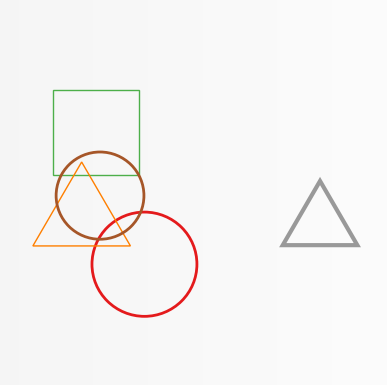[{"shape": "circle", "thickness": 2, "radius": 0.68, "center": [0.373, 0.314]}, {"shape": "square", "thickness": 1, "radius": 0.55, "center": [0.249, 0.655]}, {"shape": "triangle", "thickness": 1, "radius": 0.73, "center": [0.211, 0.434]}, {"shape": "circle", "thickness": 2, "radius": 0.57, "center": [0.258, 0.492]}, {"shape": "triangle", "thickness": 3, "radius": 0.56, "center": [0.826, 0.419]}]